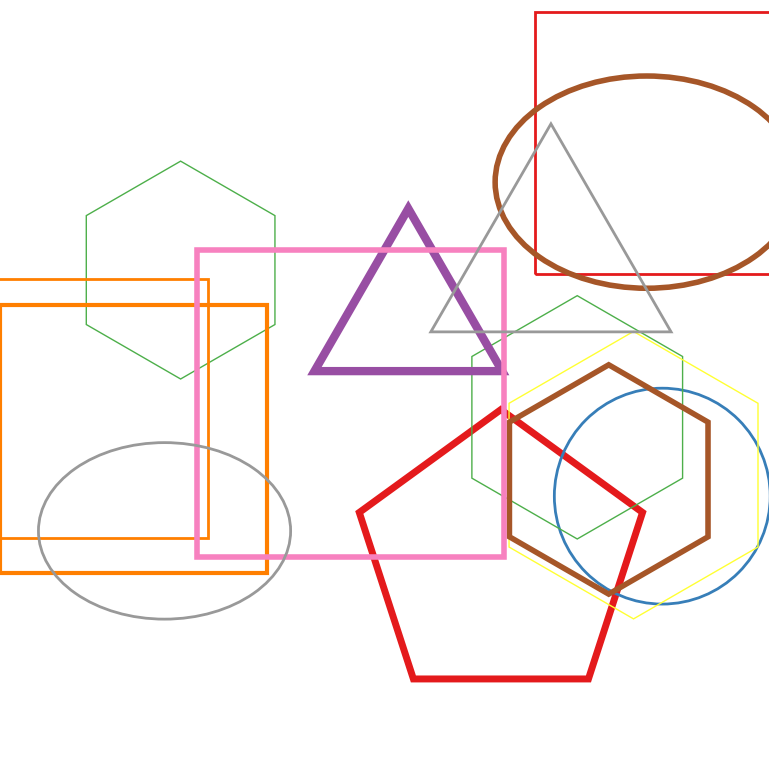[{"shape": "pentagon", "thickness": 2.5, "radius": 0.97, "center": [0.651, 0.275]}, {"shape": "square", "thickness": 1, "radius": 0.85, "center": [0.865, 0.814]}, {"shape": "circle", "thickness": 1, "radius": 0.7, "center": [0.86, 0.356]}, {"shape": "hexagon", "thickness": 0.5, "radius": 0.71, "center": [0.235, 0.649]}, {"shape": "hexagon", "thickness": 0.5, "radius": 0.79, "center": [0.75, 0.458]}, {"shape": "triangle", "thickness": 3, "radius": 0.7, "center": [0.53, 0.588]}, {"shape": "square", "thickness": 1, "radius": 0.84, "center": [0.102, 0.469]}, {"shape": "square", "thickness": 1.5, "radius": 0.87, "center": [0.173, 0.43]}, {"shape": "hexagon", "thickness": 0.5, "radius": 0.93, "center": [0.823, 0.383]}, {"shape": "hexagon", "thickness": 2, "radius": 0.74, "center": [0.791, 0.377]}, {"shape": "oval", "thickness": 2, "radius": 0.98, "center": [0.84, 0.763]}, {"shape": "square", "thickness": 2, "radius": 1.0, "center": [0.455, 0.476]}, {"shape": "oval", "thickness": 1, "radius": 0.82, "center": [0.214, 0.311]}, {"shape": "triangle", "thickness": 1, "radius": 0.9, "center": [0.716, 0.659]}]